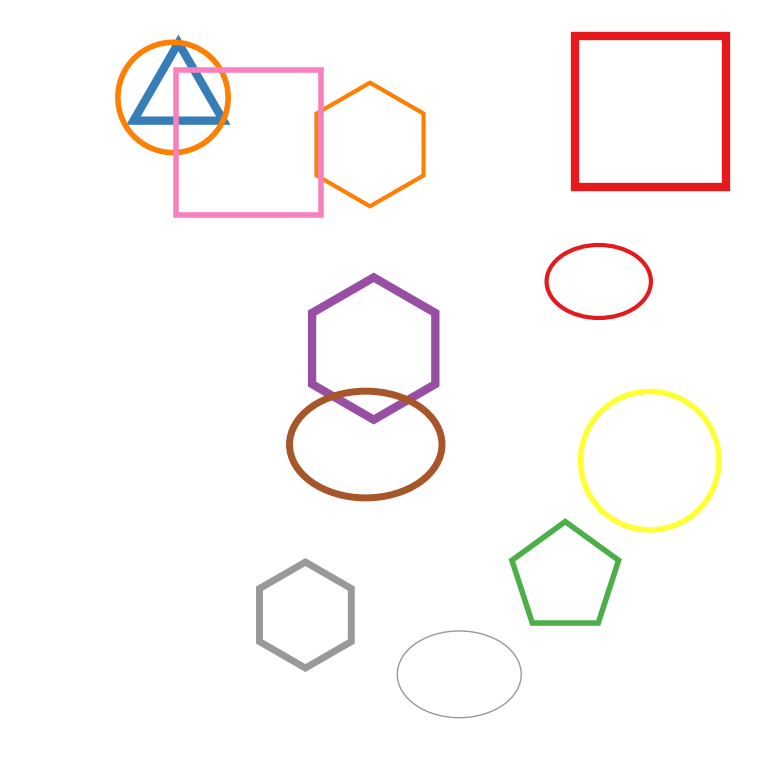[{"shape": "square", "thickness": 3, "radius": 0.49, "center": [0.845, 0.855]}, {"shape": "oval", "thickness": 1.5, "radius": 0.34, "center": [0.778, 0.634]}, {"shape": "triangle", "thickness": 3, "radius": 0.34, "center": [0.232, 0.877]}, {"shape": "pentagon", "thickness": 2, "radius": 0.36, "center": [0.734, 0.25]}, {"shape": "hexagon", "thickness": 3, "radius": 0.46, "center": [0.485, 0.547]}, {"shape": "hexagon", "thickness": 1.5, "radius": 0.4, "center": [0.481, 0.812]}, {"shape": "circle", "thickness": 2, "radius": 0.36, "center": [0.225, 0.873]}, {"shape": "circle", "thickness": 2, "radius": 0.45, "center": [0.844, 0.402]}, {"shape": "oval", "thickness": 2.5, "radius": 0.5, "center": [0.475, 0.423]}, {"shape": "square", "thickness": 2, "radius": 0.47, "center": [0.322, 0.815]}, {"shape": "oval", "thickness": 0.5, "radius": 0.4, "center": [0.596, 0.124]}, {"shape": "hexagon", "thickness": 2.5, "radius": 0.34, "center": [0.397, 0.201]}]